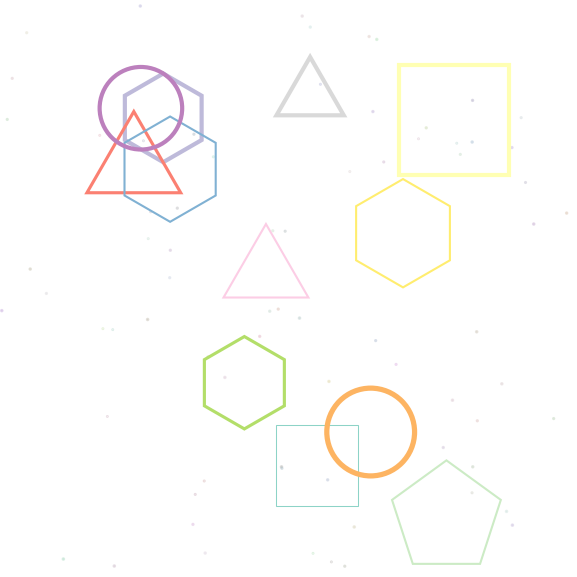[{"shape": "square", "thickness": 0.5, "radius": 0.35, "center": [0.549, 0.193]}, {"shape": "square", "thickness": 2, "radius": 0.48, "center": [0.787, 0.792]}, {"shape": "hexagon", "thickness": 2, "radius": 0.38, "center": [0.283, 0.795]}, {"shape": "triangle", "thickness": 1.5, "radius": 0.47, "center": [0.232, 0.712]}, {"shape": "hexagon", "thickness": 1, "radius": 0.46, "center": [0.295, 0.706]}, {"shape": "circle", "thickness": 2.5, "radius": 0.38, "center": [0.642, 0.251]}, {"shape": "hexagon", "thickness": 1.5, "radius": 0.4, "center": [0.423, 0.336]}, {"shape": "triangle", "thickness": 1, "radius": 0.42, "center": [0.461, 0.526]}, {"shape": "triangle", "thickness": 2, "radius": 0.34, "center": [0.537, 0.833]}, {"shape": "circle", "thickness": 2, "radius": 0.36, "center": [0.244, 0.812]}, {"shape": "pentagon", "thickness": 1, "radius": 0.5, "center": [0.773, 0.103]}, {"shape": "hexagon", "thickness": 1, "radius": 0.47, "center": [0.698, 0.595]}]